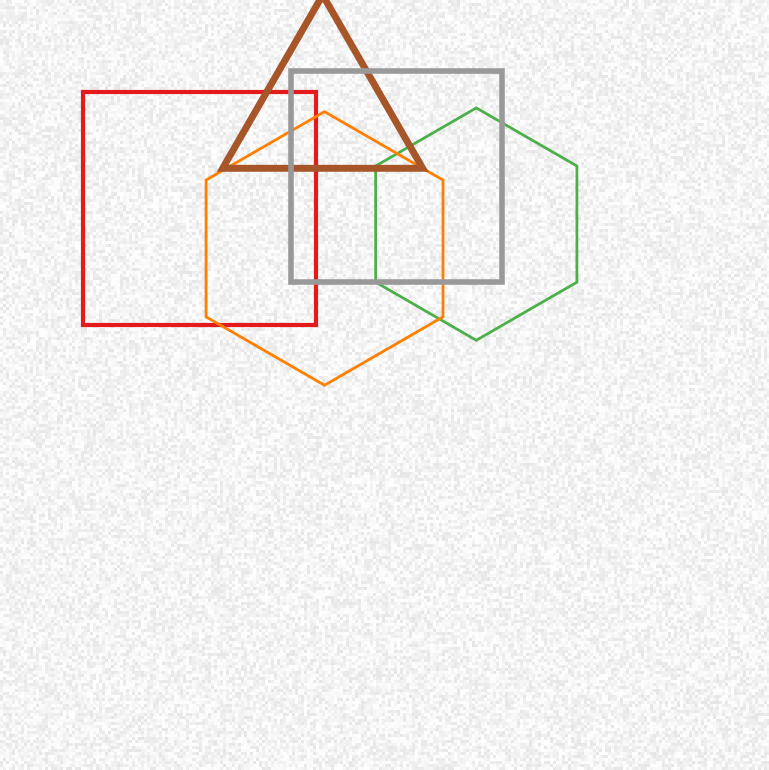[{"shape": "square", "thickness": 1.5, "radius": 0.76, "center": [0.259, 0.729]}, {"shape": "hexagon", "thickness": 1, "radius": 0.75, "center": [0.619, 0.709]}, {"shape": "hexagon", "thickness": 1, "radius": 0.89, "center": [0.421, 0.677]}, {"shape": "triangle", "thickness": 2.5, "radius": 0.75, "center": [0.419, 0.856]}, {"shape": "square", "thickness": 2, "radius": 0.69, "center": [0.515, 0.771]}]